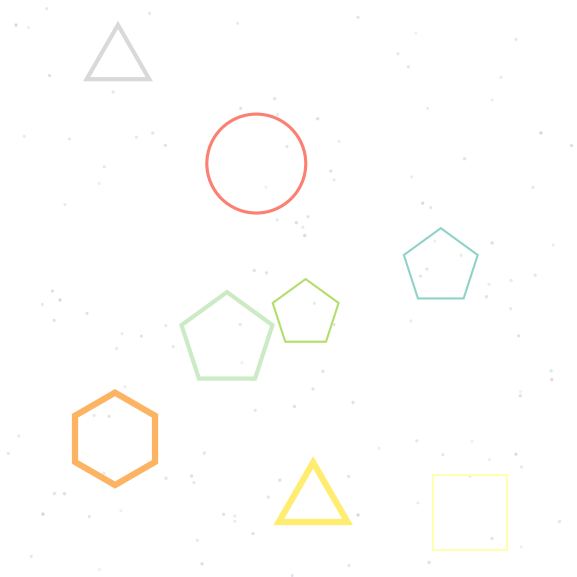[{"shape": "pentagon", "thickness": 1, "radius": 0.34, "center": [0.763, 0.537]}, {"shape": "square", "thickness": 1, "radius": 0.32, "center": [0.814, 0.111]}, {"shape": "circle", "thickness": 1.5, "radius": 0.43, "center": [0.444, 0.716]}, {"shape": "hexagon", "thickness": 3, "radius": 0.4, "center": [0.199, 0.239]}, {"shape": "pentagon", "thickness": 1, "radius": 0.3, "center": [0.529, 0.456]}, {"shape": "triangle", "thickness": 2, "radius": 0.31, "center": [0.204, 0.893]}, {"shape": "pentagon", "thickness": 2, "radius": 0.41, "center": [0.393, 0.411]}, {"shape": "triangle", "thickness": 3, "radius": 0.34, "center": [0.542, 0.13]}]